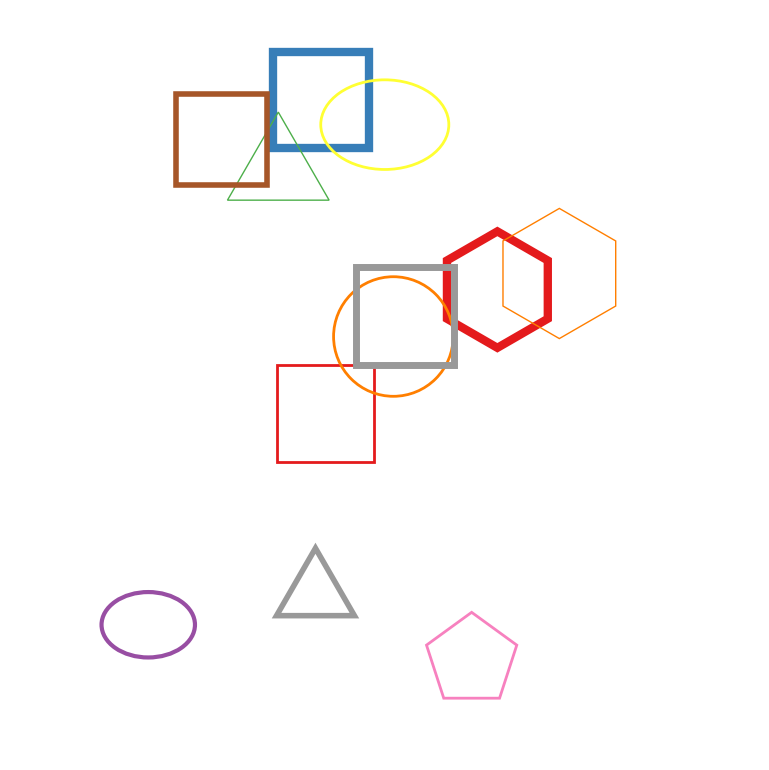[{"shape": "square", "thickness": 1, "radius": 0.31, "center": [0.423, 0.463]}, {"shape": "hexagon", "thickness": 3, "radius": 0.38, "center": [0.646, 0.624]}, {"shape": "square", "thickness": 3, "radius": 0.31, "center": [0.417, 0.87]}, {"shape": "triangle", "thickness": 0.5, "radius": 0.38, "center": [0.361, 0.778]}, {"shape": "oval", "thickness": 1.5, "radius": 0.3, "center": [0.193, 0.189]}, {"shape": "circle", "thickness": 1, "radius": 0.39, "center": [0.511, 0.563]}, {"shape": "hexagon", "thickness": 0.5, "radius": 0.42, "center": [0.726, 0.645]}, {"shape": "oval", "thickness": 1, "radius": 0.42, "center": [0.5, 0.838]}, {"shape": "square", "thickness": 2, "radius": 0.3, "center": [0.288, 0.819]}, {"shape": "pentagon", "thickness": 1, "radius": 0.31, "center": [0.613, 0.143]}, {"shape": "square", "thickness": 2.5, "radius": 0.32, "center": [0.526, 0.59]}, {"shape": "triangle", "thickness": 2, "radius": 0.29, "center": [0.41, 0.23]}]